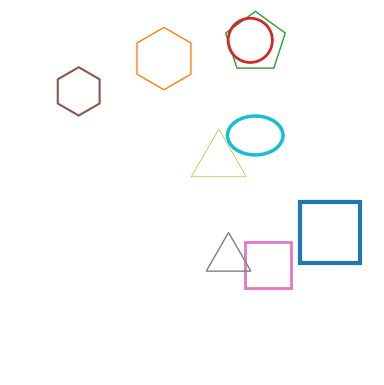[{"shape": "square", "thickness": 3, "radius": 0.39, "center": [0.857, 0.396]}, {"shape": "hexagon", "thickness": 1, "radius": 0.4, "center": [0.426, 0.848]}, {"shape": "pentagon", "thickness": 1, "radius": 0.41, "center": [0.663, 0.889]}, {"shape": "circle", "thickness": 2, "radius": 0.29, "center": [0.65, 0.895]}, {"shape": "hexagon", "thickness": 1.5, "radius": 0.31, "center": [0.204, 0.763]}, {"shape": "square", "thickness": 2, "radius": 0.3, "center": [0.696, 0.311]}, {"shape": "triangle", "thickness": 1, "radius": 0.33, "center": [0.594, 0.329]}, {"shape": "triangle", "thickness": 0.5, "radius": 0.41, "center": [0.568, 0.582]}, {"shape": "oval", "thickness": 2.5, "radius": 0.36, "center": [0.663, 0.648]}]